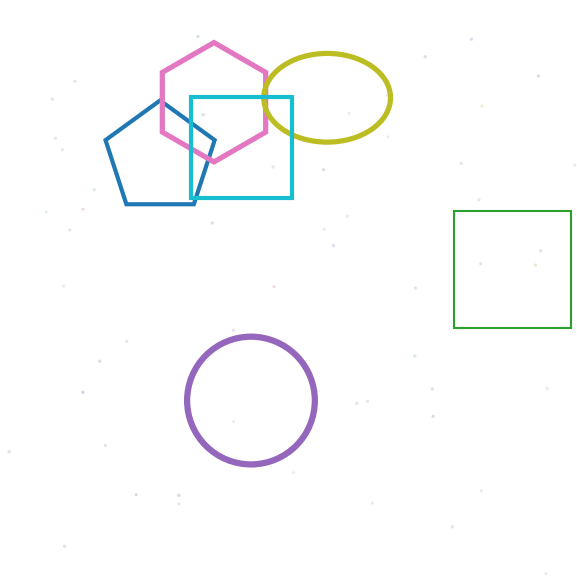[{"shape": "pentagon", "thickness": 2, "radius": 0.5, "center": [0.277, 0.726]}, {"shape": "square", "thickness": 1, "radius": 0.51, "center": [0.887, 0.533]}, {"shape": "circle", "thickness": 3, "radius": 0.55, "center": [0.435, 0.306]}, {"shape": "hexagon", "thickness": 2.5, "radius": 0.52, "center": [0.371, 0.822]}, {"shape": "oval", "thickness": 2.5, "radius": 0.55, "center": [0.566, 0.83]}, {"shape": "square", "thickness": 2, "radius": 0.43, "center": [0.418, 0.743]}]